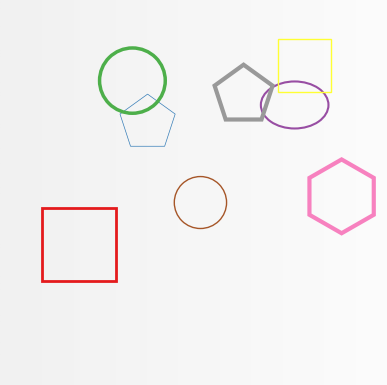[{"shape": "square", "thickness": 2, "radius": 0.48, "center": [0.203, 0.365]}, {"shape": "pentagon", "thickness": 0.5, "radius": 0.37, "center": [0.381, 0.681]}, {"shape": "circle", "thickness": 2.5, "radius": 0.42, "center": [0.342, 0.791]}, {"shape": "oval", "thickness": 1.5, "radius": 0.44, "center": [0.76, 0.727]}, {"shape": "square", "thickness": 1, "radius": 0.34, "center": [0.786, 0.83]}, {"shape": "circle", "thickness": 1, "radius": 0.34, "center": [0.517, 0.474]}, {"shape": "hexagon", "thickness": 3, "radius": 0.48, "center": [0.882, 0.49]}, {"shape": "pentagon", "thickness": 3, "radius": 0.39, "center": [0.629, 0.753]}]